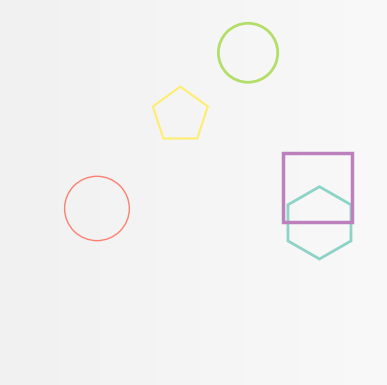[{"shape": "hexagon", "thickness": 2, "radius": 0.47, "center": [0.824, 0.421]}, {"shape": "circle", "thickness": 1, "radius": 0.42, "center": [0.25, 0.459]}, {"shape": "circle", "thickness": 2, "radius": 0.38, "center": [0.64, 0.863]}, {"shape": "square", "thickness": 2.5, "radius": 0.45, "center": [0.819, 0.513]}, {"shape": "pentagon", "thickness": 1.5, "radius": 0.37, "center": [0.465, 0.701]}]